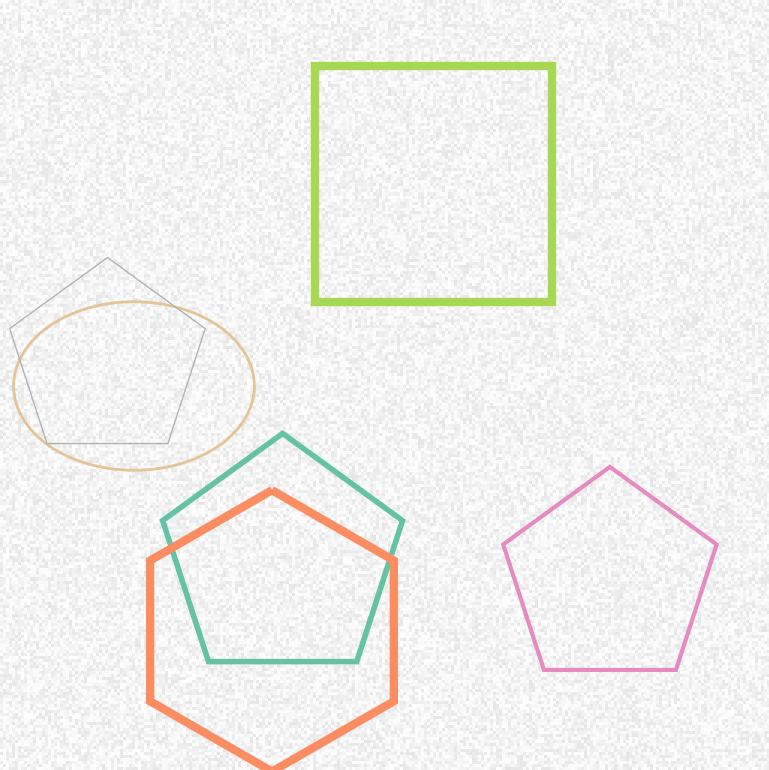[{"shape": "pentagon", "thickness": 2, "radius": 0.82, "center": [0.367, 0.273]}, {"shape": "hexagon", "thickness": 3, "radius": 0.91, "center": [0.353, 0.181]}, {"shape": "pentagon", "thickness": 1.5, "radius": 0.73, "center": [0.792, 0.248]}, {"shape": "square", "thickness": 3, "radius": 0.77, "center": [0.563, 0.761]}, {"shape": "oval", "thickness": 1, "radius": 0.78, "center": [0.174, 0.499]}, {"shape": "pentagon", "thickness": 0.5, "radius": 0.67, "center": [0.14, 0.532]}]